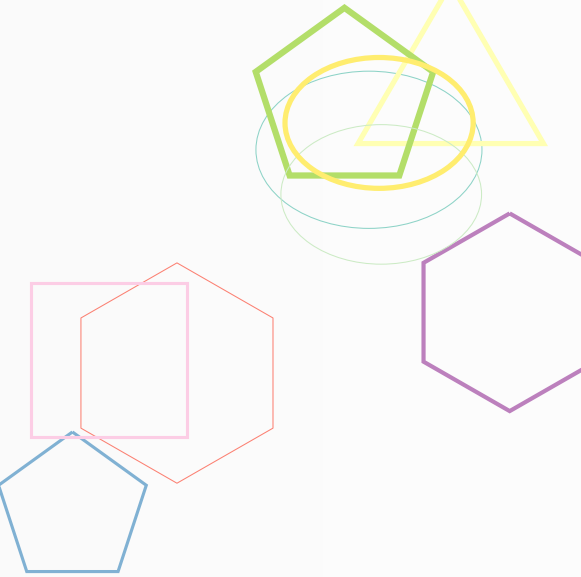[{"shape": "oval", "thickness": 0.5, "radius": 0.97, "center": [0.635, 0.74]}, {"shape": "triangle", "thickness": 2.5, "radius": 0.92, "center": [0.775, 0.843]}, {"shape": "hexagon", "thickness": 0.5, "radius": 0.95, "center": [0.304, 0.353]}, {"shape": "pentagon", "thickness": 1.5, "radius": 0.67, "center": [0.125, 0.118]}, {"shape": "pentagon", "thickness": 3, "radius": 0.8, "center": [0.593, 0.825]}, {"shape": "square", "thickness": 1.5, "radius": 0.67, "center": [0.187, 0.376]}, {"shape": "hexagon", "thickness": 2, "radius": 0.86, "center": [0.877, 0.458]}, {"shape": "oval", "thickness": 0.5, "radius": 0.86, "center": [0.656, 0.663]}, {"shape": "oval", "thickness": 2.5, "radius": 0.81, "center": [0.652, 0.786]}]